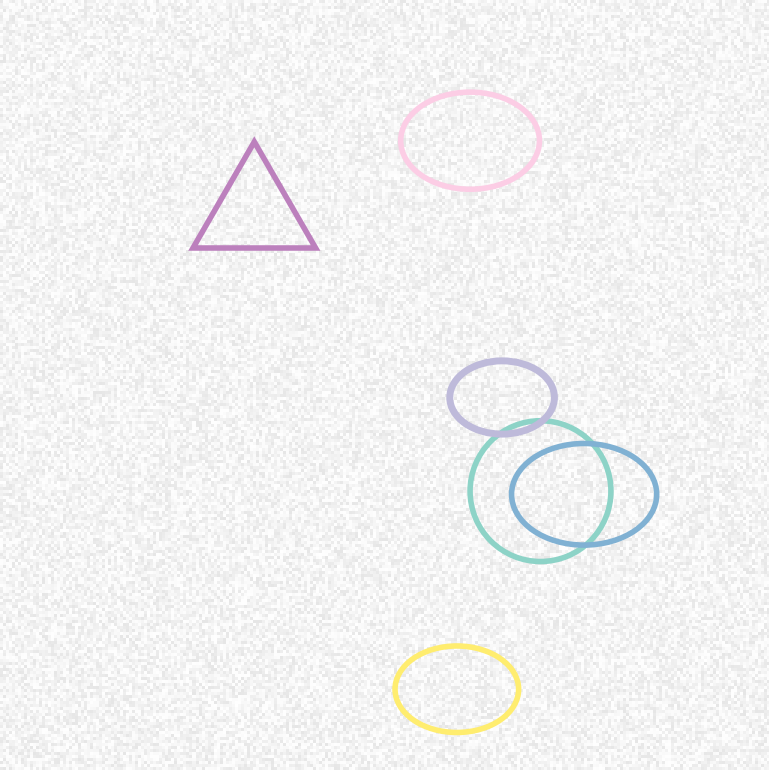[{"shape": "circle", "thickness": 2, "radius": 0.46, "center": [0.702, 0.362]}, {"shape": "oval", "thickness": 2.5, "radius": 0.34, "center": [0.652, 0.484]}, {"shape": "oval", "thickness": 2, "radius": 0.47, "center": [0.759, 0.358]}, {"shape": "oval", "thickness": 2, "radius": 0.45, "center": [0.61, 0.817]}, {"shape": "triangle", "thickness": 2, "radius": 0.46, "center": [0.33, 0.724]}, {"shape": "oval", "thickness": 2, "radius": 0.4, "center": [0.593, 0.105]}]